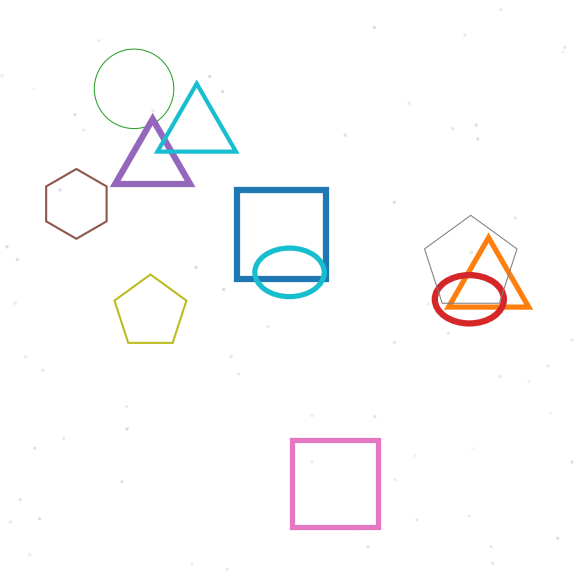[{"shape": "square", "thickness": 3, "radius": 0.39, "center": [0.488, 0.594]}, {"shape": "triangle", "thickness": 2.5, "radius": 0.4, "center": [0.846, 0.507]}, {"shape": "circle", "thickness": 0.5, "radius": 0.34, "center": [0.232, 0.845]}, {"shape": "oval", "thickness": 3, "radius": 0.3, "center": [0.813, 0.481]}, {"shape": "triangle", "thickness": 3, "radius": 0.37, "center": [0.264, 0.718]}, {"shape": "hexagon", "thickness": 1, "radius": 0.3, "center": [0.132, 0.646]}, {"shape": "square", "thickness": 2.5, "radius": 0.37, "center": [0.58, 0.162]}, {"shape": "pentagon", "thickness": 0.5, "radius": 0.42, "center": [0.815, 0.542]}, {"shape": "pentagon", "thickness": 1, "radius": 0.33, "center": [0.261, 0.458]}, {"shape": "triangle", "thickness": 2, "radius": 0.39, "center": [0.341, 0.776]}, {"shape": "oval", "thickness": 2.5, "radius": 0.3, "center": [0.501, 0.528]}]